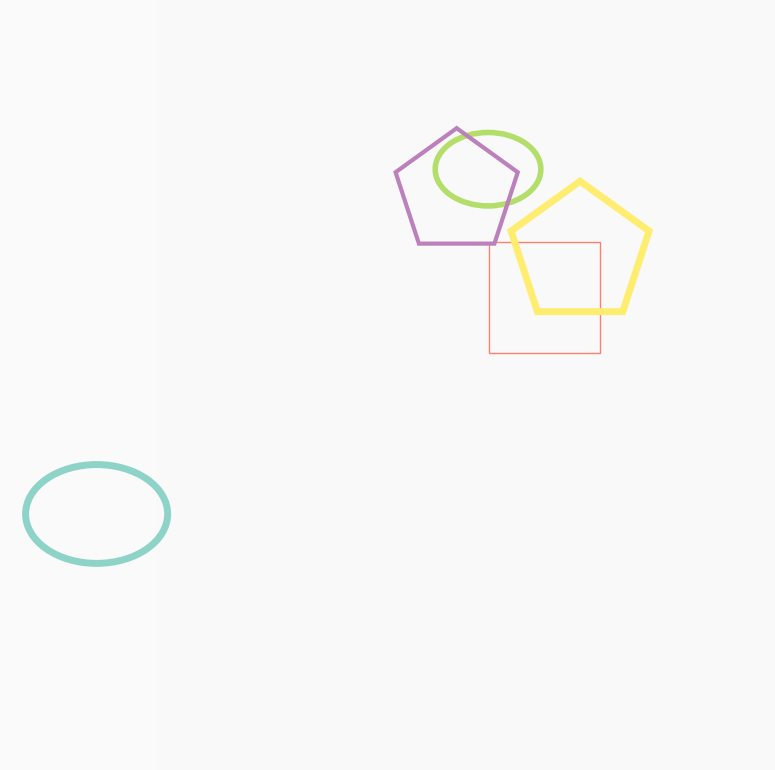[{"shape": "oval", "thickness": 2.5, "radius": 0.46, "center": [0.125, 0.332]}, {"shape": "square", "thickness": 0.5, "radius": 0.36, "center": [0.703, 0.614]}, {"shape": "oval", "thickness": 2, "radius": 0.34, "center": [0.63, 0.78]}, {"shape": "pentagon", "thickness": 1.5, "radius": 0.41, "center": [0.589, 0.751]}, {"shape": "pentagon", "thickness": 2.5, "radius": 0.47, "center": [0.748, 0.671]}]